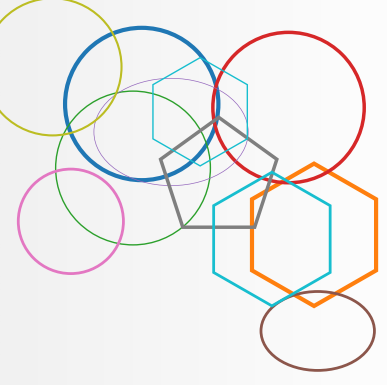[{"shape": "circle", "thickness": 3, "radius": 0.99, "center": [0.366, 0.73]}, {"shape": "hexagon", "thickness": 3, "radius": 0.92, "center": [0.81, 0.39]}, {"shape": "circle", "thickness": 1, "radius": 1.0, "center": [0.343, 0.564]}, {"shape": "circle", "thickness": 2.5, "radius": 0.98, "center": [0.745, 0.721]}, {"shape": "oval", "thickness": 0.5, "radius": 1.0, "center": [0.441, 0.657]}, {"shape": "oval", "thickness": 2, "radius": 0.73, "center": [0.82, 0.14]}, {"shape": "circle", "thickness": 2, "radius": 0.68, "center": [0.183, 0.425]}, {"shape": "pentagon", "thickness": 2.5, "radius": 0.79, "center": [0.564, 0.537]}, {"shape": "circle", "thickness": 1.5, "radius": 0.89, "center": [0.136, 0.826]}, {"shape": "hexagon", "thickness": 2, "radius": 0.87, "center": [0.702, 0.379]}, {"shape": "hexagon", "thickness": 1, "radius": 0.7, "center": [0.516, 0.71]}]